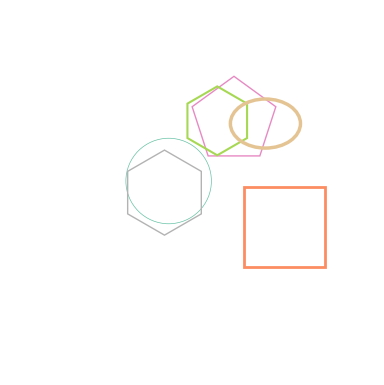[{"shape": "circle", "thickness": 0.5, "radius": 0.56, "center": [0.438, 0.53]}, {"shape": "square", "thickness": 2, "radius": 0.52, "center": [0.74, 0.411]}, {"shape": "pentagon", "thickness": 1, "radius": 0.57, "center": [0.608, 0.687]}, {"shape": "hexagon", "thickness": 1.5, "radius": 0.45, "center": [0.564, 0.686]}, {"shape": "oval", "thickness": 2.5, "radius": 0.46, "center": [0.689, 0.679]}, {"shape": "hexagon", "thickness": 1, "radius": 0.55, "center": [0.427, 0.5]}]